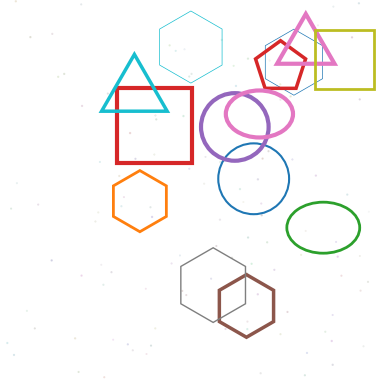[{"shape": "circle", "thickness": 1.5, "radius": 0.46, "center": [0.659, 0.536]}, {"shape": "hexagon", "thickness": 0.5, "radius": 0.43, "center": [0.763, 0.838]}, {"shape": "hexagon", "thickness": 2, "radius": 0.4, "center": [0.363, 0.478]}, {"shape": "oval", "thickness": 2, "radius": 0.47, "center": [0.84, 0.409]}, {"shape": "square", "thickness": 3, "radius": 0.49, "center": [0.401, 0.675]}, {"shape": "pentagon", "thickness": 2.5, "radius": 0.34, "center": [0.729, 0.826]}, {"shape": "circle", "thickness": 3, "radius": 0.44, "center": [0.61, 0.67]}, {"shape": "hexagon", "thickness": 2.5, "radius": 0.41, "center": [0.64, 0.205]}, {"shape": "oval", "thickness": 3, "radius": 0.44, "center": [0.674, 0.704]}, {"shape": "triangle", "thickness": 3, "radius": 0.43, "center": [0.794, 0.877]}, {"shape": "hexagon", "thickness": 1, "radius": 0.48, "center": [0.554, 0.259]}, {"shape": "square", "thickness": 2, "radius": 0.38, "center": [0.895, 0.845]}, {"shape": "hexagon", "thickness": 0.5, "radius": 0.47, "center": [0.496, 0.878]}, {"shape": "triangle", "thickness": 2.5, "radius": 0.49, "center": [0.349, 0.76]}]